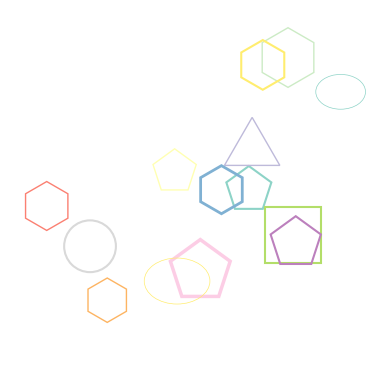[{"shape": "oval", "thickness": 0.5, "radius": 0.32, "center": [0.885, 0.762]}, {"shape": "pentagon", "thickness": 1.5, "radius": 0.31, "center": [0.646, 0.507]}, {"shape": "pentagon", "thickness": 1, "radius": 0.3, "center": [0.454, 0.554]}, {"shape": "triangle", "thickness": 1, "radius": 0.42, "center": [0.655, 0.612]}, {"shape": "hexagon", "thickness": 1, "radius": 0.32, "center": [0.121, 0.465]}, {"shape": "hexagon", "thickness": 2, "radius": 0.31, "center": [0.575, 0.507]}, {"shape": "hexagon", "thickness": 1, "radius": 0.29, "center": [0.278, 0.22]}, {"shape": "square", "thickness": 1.5, "radius": 0.36, "center": [0.761, 0.39]}, {"shape": "pentagon", "thickness": 2.5, "radius": 0.41, "center": [0.52, 0.296]}, {"shape": "circle", "thickness": 1.5, "radius": 0.34, "center": [0.234, 0.36]}, {"shape": "pentagon", "thickness": 1.5, "radius": 0.34, "center": [0.768, 0.37]}, {"shape": "hexagon", "thickness": 1, "radius": 0.39, "center": [0.748, 0.851]}, {"shape": "oval", "thickness": 0.5, "radius": 0.43, "center": [0.46, 0.27]}, {"shape": "hexagon", "thickness": 1.5, "radius": 0.32, "center": [0.683, 0.831]}]